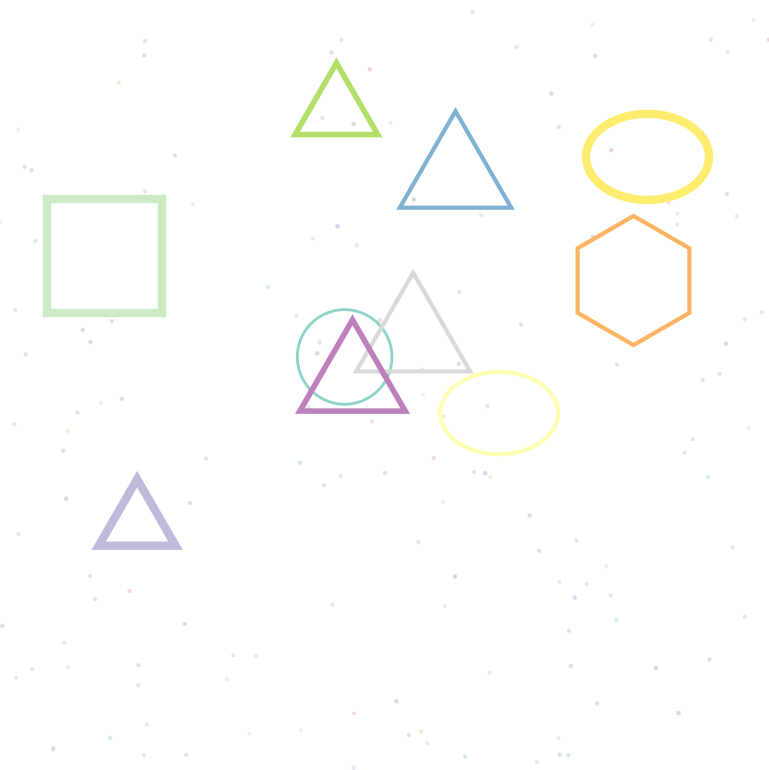[{"shape": "circle", "thickness": 1, "radius": 0.31, "center": [0.448, 0.536]}, {"shape": "oval", "thickness": 1.5, "radius": 0.38, "center": [0.648, 0.463]}, {"shape": "triangle", "thickness": 3, "radius": 0.29, "center": [0.178, 0.32]}, {"shape": "triangle", "thickness": 1.5, "radius": 0.42, "center": [0.592, 0.772]}, {"shape": "hexagon", "thickness": 1.5, "radius": 0.42, "center": [0.823, 0.636]}, {"shape": "triangle", "thickness": 2, "radius": 0.31, "center": [0.437, 0.856]}, {"shape": "triangle", "thickness": 1.5, "radius": 0.43, "center": [0.537, 0.56]}, {"shape": "triangle", "thickness": 2, "radius": 0.4, "center": [0.458, 0.506]}, {"shape": "square", "thickness": 3, "radius": 0.37, "center": [0.136, 0.668]}, {"shape": "oval", "thickness": 3, "radius": 0.4, "center": [0.841, 0.796]}]